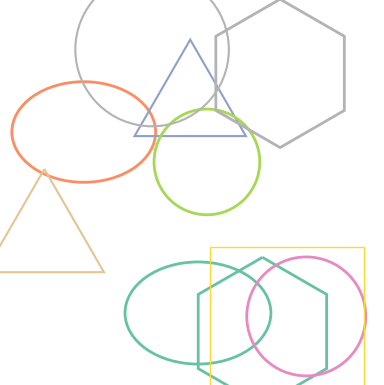[{"shape": "oval", "thickness": 2, "radius": 0.95, "center": [0.514, 0.187]}, {"shape": "hexagon", "thickness": 2, "radius": 0.96, "center": [0.682, 0.139]}, {"shape": "oval", "thickness": 2, "radius": 0.93, "center": [0.217, 0.657]}, {"shape": "triangle", "thickness": 1.5, "radius": 0.83, "center": [0.494, 0.73]}, {"shape": "circle", "thickness": 2, "radius": 0.77, "center": [0.795, 0.178]}, {"shape": "circle", "thickness": 2, "radius": 0.69, "center": [0.537, 0.579]}, {"shape": "square", "thickness": 1, "radius": 1.0, "center": [0.745, 0.159]}, {"shape": "triangle", "thickness": 1.5, "radius": 0.89, "center": [0.115, 0.382]}, {"shape": "hexagon", "thickness": 2, "radius": 0.96, "center": [0.727, 0.809]}, {"shape": "circle", "thickness": 1.5, "radius": 1.0, "center": [0.395, 0.871]}]